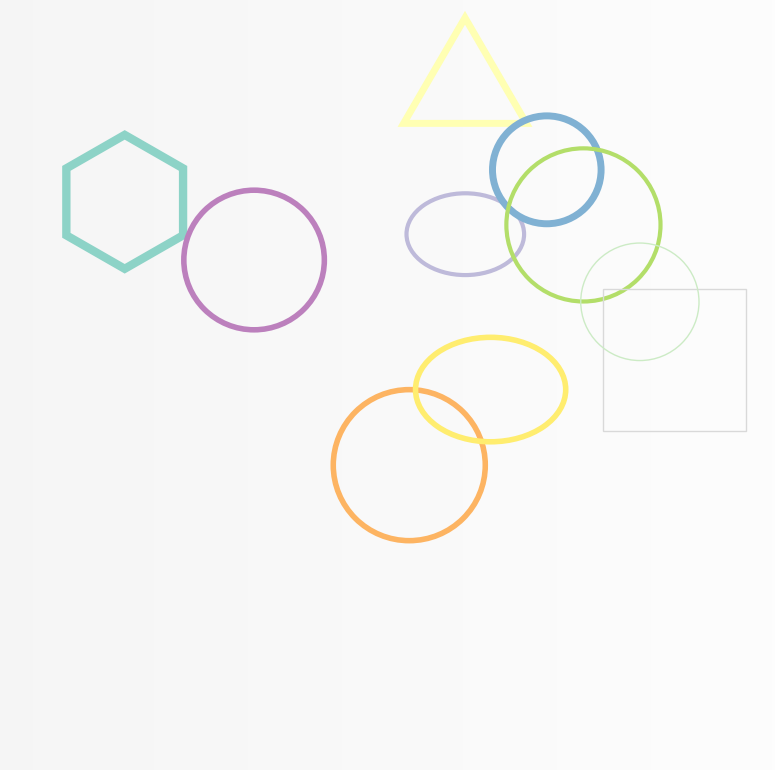[{"shape": "hexagon", "thickness": 3, "radius": 0.43, "center": [0.161, 0.738]}, {"shape": "triangle", "thickness": 2.5, "radius": 0.46, "center": [0.6, 0.885]}, {"shape": "oval", "thickness": 1.5, "radius": 0.38, "center": [0.6, 0.696]}, {"shape": "circle", "thickness": 2.5, "radius": 0.35, "center": [0.706, 0.779]}, {"shape": "circle", "thickness": 2, "radius": 0.49, "center": [0.528, 0.396]}, {"shape": "circle", "thickness": 1.5, "radius": 0.5, "center": [0.753, 0.708]}, {"shape": "square", "thickness": 0.5, "radius": 0.46, "center": [0.871, 0.533]}, {"shape": "circle", "thickness": 2, "radius": 0.45, "center": [0.328, 0.662]}, {"shape": "circle", "thickness": 0.5, "radius": 0.38, "center": [0.826, 0.608]}, {"shape": "oval", "thickness": 2, "radius": 0.48, "center": [0.633, 0.494]}]